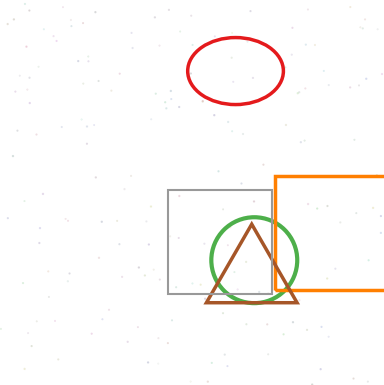[{"shape": "oval", "thickness": 2.5, "radius": 0.62, "center": [0.612, 0.815]}, {"shape": "circle", "thickness": 3, "radius": 0.56, "center": [0.66, 0.324]}, {"shape": "square", "thickness": 2.5, "radius": 0.73, "center": [0.862, 0.395]}, {"shape": "triangle", "thickness": 2.5, "radius": 0.68, "center": [0.654, 0.282]}, {"shape": "square", "thickness": 1.5, "radius": 0.68, "center": [0.572, 0.371]}]